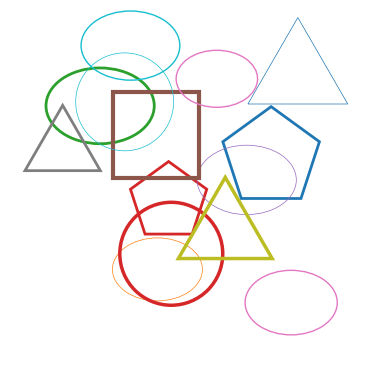[{"shape": "triangle", "thickness": 0.5, "radius": 0.75, "center": [0.774, 0.805]}, {"shape": "pentagon", "thickness": 2, "radius": 0.66, "center": [0.704, 0.591]}, {"shape": "oval", "thickness": 0.5, "radius": 0.58, "center": [0.409, 0.3]}, {"shape": "oval", "thickness": 2, "radius": 0.7, "center": [0.26, 0.725]}, {"shape": "circle", "thickness": 2.5, "radius": 0.67, "center": [0.445, 0.341]}, {"shape": "pentagon", "thickness": 2, "radius": 0.52, "center": [0.438, 0.476]}, {"shape": "oval", "thickness": 0.5, "radius": 0.64, "center": [0.641, 0.533]}, {"shape": "square", "thickness": 3, "radius": 0.56, "center": [0.406, 0.648]}, {"shape": "oval", "thickness": 1, "radius": 0.6, "center": [0.756, 0.214]}, {"shape": "oval", "thickness": 1, "radius": 0.53, "center": [0.563, 0.795]}, {"shape": "triangle", "thickness": 2, "radius": 0.57, "center": [0.163, 0.613]}, {"shape": "triangle", "thickness": 2.5, "radius": 0.7, "center": [0.585, 0.399]}, {"shape": "circle", "thickness": 0.5, "radius": 0.64, "center": [0.324, 0.735]}, {"shape": "oval", "thickness": 1, "radius": 0.64, "center": [0.339, 0.882]}]